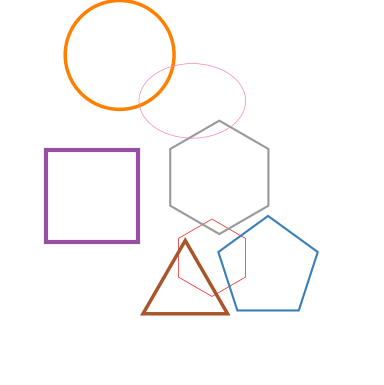[{"shape": "hexagon", "thickness": 0.5, "radius": 0.5, "center": [0.551, 0.331]}, {"shape": "pentagon", "thickness": 1.5, "radius": 0.68, "center": [0.696, 0.303]}, {"shape": "square", "thickness": 3, "radius": 0.6, "center": [0.24, 0.492]}, {"shape": "circle", "thickness": 2.5, "radius": 0.71, "center": [0.311, 0.857]}, {"shape": "triangle", "thickness": 2.5, "radius": 0.63, "center": [0.481, 0.248]}, {"shape": "oval", "thickness": 0.5, "radius": 0.69, "center": [0.5, 0.738]}, {"shape": "hexagon", "thickness": 1.5, "radius": 0.74, "center": [0.57, 0.539]}]